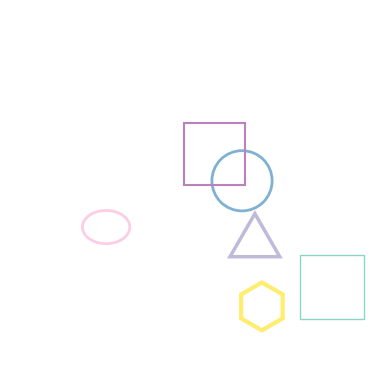[{"shape": "square", "thickness": 1, "radius": 0.41, "center": [0.862, 0.255]}, {"shape": "triangle", "thickness": 2.5, "radius": 0.37, "center": [0.662, 0.37]}, {"shape": "circle", "thickness": 2, "radius": 0.39, "center": [0.629, 0.53]}, {"shape": "oval", "thickness": 2, "radius": 0.31, "center": [0.276, 0.41]}, {"shape": "square", "thickness": 1.5, "radius": 0.4, "center": [0.558, 0.6]}, {"shape": "hexagon", "thickness": 3, "radius": 0.31, "center": [0.68, 0.204]}]